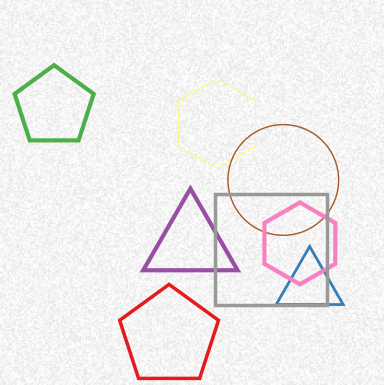[{"shape": "pentagon", "thickness": 2.5, "radius": 0.67, "center": [0.439, 0.126]}, {"shape": "triangle", "thickness": 2, "radius": 0.5, "center": [0.804, 0.259]}, {"shape": "pentagon", "thickness": 3, "radius": 0.54, "center": [0.141, 0.723]}, {"shape": "triangle", "thickness": 3, "radius": 0.71, "center": [0.495, 0.369]}, {"shape": "hexagon", "thickness": 0.5, "radius": 0.58, "center": [0.563, 0.679]}, {"shape": "circle", "thickness": 1, "radius": 0.72, "center": [0.736, 0.533]}, {"shape": "hexagon", "thickness": 3, "radius": 0.53, "center": [0.779, 0.368]}, {"shape": "square", "thickness": 2.5, "radius": 0.72, "center": [0.704, 0.351]}]